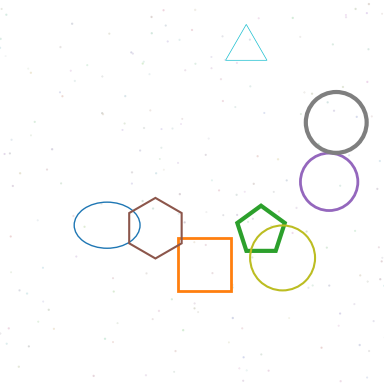[{"shape": "oval", "thickness": 1, "radius": 0.43, "center": [0.278, 0.415]}, {"shape": "square", "thickness": 2, "radius": 0.34, "center": [0.53, 0.313]}, {"shape": "pentagon", "thickness": 3, "radius": 0.32, "center": [0.678, 0.401]}, {"shape": "circle", "thickness": 2, "radius": 0.37, "center": [0.855, 0.528]}, {"shape": "hexagon", "thickness": 1.5, "radius": 0.39, "center": [0.404, 0.407]}, {"shape": "circle", "thickness": 3, "radius": 0.4, "center": [0.873, 0.682]}, {"shape": "circle", "thickness": 1.5, "radius": 0.42, "center": [0.734, 0.33]}, {"shape": "triangle", "thickness": 0.5, "radius": 0.31, "center": [0.64, 0.874]}]